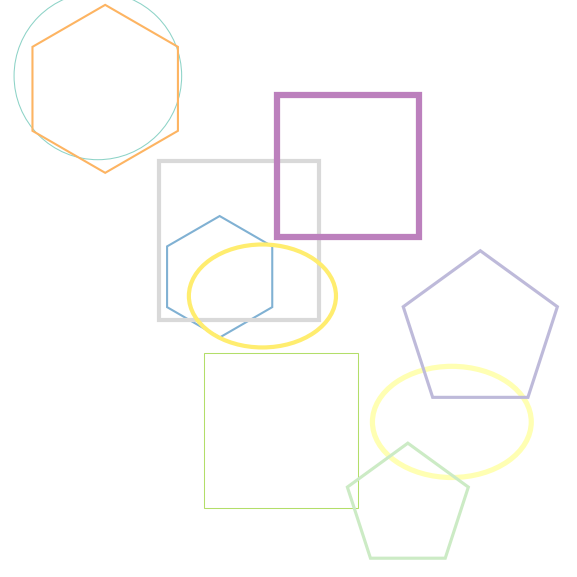[{"shape": "circle", "thickness": 0.5, "radius": 0.73, "center": [0.169, 0.868]}, {"shape": "oval", "thickness": 2.5, "radius": 0.69, "center": [0.782, 0.269]}, {"shape": "pentagon", "thickness": 1.5, "radius": 0.7, "center": [0.832, 0.425]}, {"shape": "hexagon", "thickness": 1, "radius": 0.53, "center": [0.38, 0.52]}, {"shape": "hexagon", "thickness": 1, "radius": 0.73, "center": [0.182, 0.845]}, {"shape": "square", "thickness": 0.5, "radius": 0.67, "center": [0.487, 0.254]}, {"shape": "square", "thickness": 2, "radius": 0.69, "center": [0.414, 0.583]}, {"shape": "square", "thickness": 3, "radius": 0.62, "center": [0.602, 0.711]}, {"shape": "pentagon", "thickness": 1.5, "radius": 0.55, "center": [0.706, 0.122]}, {"shape": "oval", "thickness": 2, "radius": 0.64, "center": [0.454, 0.487]}]